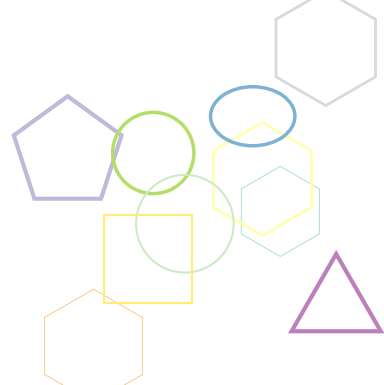[{"shape": "hexagon", "thickness": 0.5, "radius": 0.59, "center": [0.728, 0.451]}, {"shape": "hexagon", "thickness": 2, "radius": 0.73, "center": [0.682, 0.535]}, {"shape": "pentagon", "thickness": 3, "radius": 0.74, "center": [0.176, 0.603]}, {"shape": "oval", "thickness": 2.5, "radius": 0.55, "center": [0.656, 0.698]}, {"shape": "hexagon", "thickness": 0.5, "radius": 0.74, "center": [0.243, 0.101]}, {"shape": "circle", "thickness": 2.5, "radius": 0.53, "center": [0.398, 0.603]}, {"shape": "hexagon", "thickness": 2, "radius": 0.75, "center": [0.846, 0.875]}, {"shape": "triangle", "thickness": 3, "radius": 0.67, "center": [0.873, 0.207]}, {"shape": "circle", "thickness": 1.5, "radius": 0.63, "center": [0.48, 0.419]}, {"shape": "square", "thickness": 1.5, "radius": 0.57, "center": [0.384, 0.328]}]